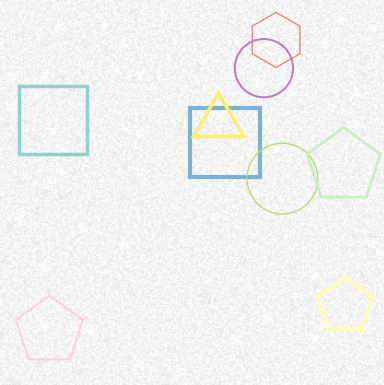[{"shape": "square", "thickness": 2.5, "radius": 0.44, "center": [0.138, 0.688]}, {"shape": "pentagon", "thickness": 2.5, "radius": 0.37, "center": [0.895, 0.206]}, {"shape": "hexagon", "thickness": 1, "radius": 0.36, "center": [0.717, 0.896]}, {"shape": "square", "thickness": 3, "radius": 0.45, "center": [0.585, 0.63]}, {"shape": "circle", "thickness": 1, "radius": 0.46, "center": [0.734, 0.536]}, {"shape": "pentagon", "thickness": 1.5, "radius": 0.46, "center": [0.128, 0.141]}, {"shape": "circle", "thickness": 1.5, "radius": 0.38, "center": [0.686, 0.823]}, {"shape": "pentagon", "thickness": 2, "radius": 0.5, "center": [0.893, 0.569]}, {"shape": "triangle", "thickness": 2.5, "radius": 0.38, "center": [0.568, 0.683]}]